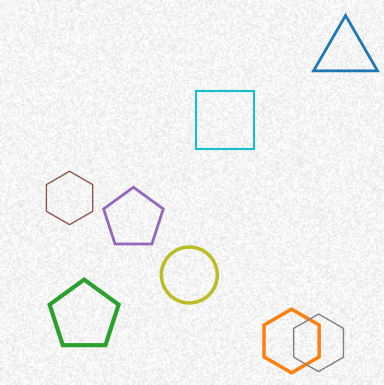[{"shape": "triangle", "thickness": 2, "radius": 0.48, "center": [0.898, 0.864]}, {"shape": "hexagon", "thickness": 2.5, "radius": 0.41, "center": [0.757, 0.114]}, {"shape": "pentagon", "thickness": 3, "radius": 0.47, "center": [0.219, 0.18]}, {"shape": "pentagon", "thickness": 2, "radius": 0.41, "center": [0.347, 0.432]}, {"shape": "hexagon", "thickness": 1, "radius": 0.35, "center": [0.181, 0.486]}, {"shape": "hexagon", "thickness": 1, "radius": 0.37, "center": [0.827, 0.11]}, {"shape": "circle", "thickness": 2.5, "radius": 0.36, "center": [0.492, 0.286]}, {"shape": "square", "thickness": 1.5, "radius": 0.38, "center": [0.584, 0.688]}]